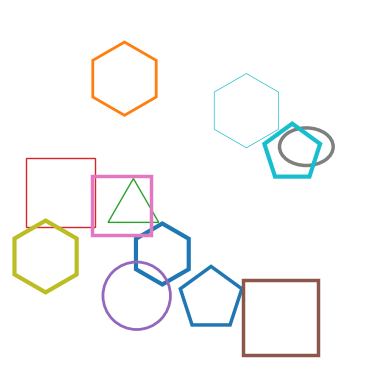[{"shape": "hexagon", "thickness": 3, "radius": 0.4, "center": [0.422, 0.34]}, {"shape": "pentagon", "thickness": 2.5, "radius": 0.42, "center": [0.548, 0.224]}, {"shape": "hexagon", "thickness": 2, "radius": 0.48, "center": [0.323, 0.796]}, {"shape": "triangle", "thickness": 1, "radius": 0.38, "center": [0.346, 0.46]}, {"shape": "square", "thickness": 1, "radius": 0.45, "center": [0.158, 0.501]}, {"shape": "circle", "thickness": 2, "radius": 0.44, "center": [0.355, 0.232]}, {"shape": "square", "thickness": 2.5, "radius": 0.49, "center": [0.727, 0.174]}, {"shape": "square", "thickness": 2.5, "radius": 0.39, "center": [0.316, 0.466]}, {"shape": "oval", "thickness": 2.5, "radius": 0.35, "center": [0.796, 0.619]}, {"shape": "hexagon", "thickness": 3, "radius": 0.47, "center": [0.118, 0.334]}, {"shape": "pentagon", "thickness": 3, "radius": 0.38, "center": [0.759, 0.603]}, {"shape": "hexagon", "thickness": 0.5, "radius": 0.48, "center": [0.64, 0.713]}]